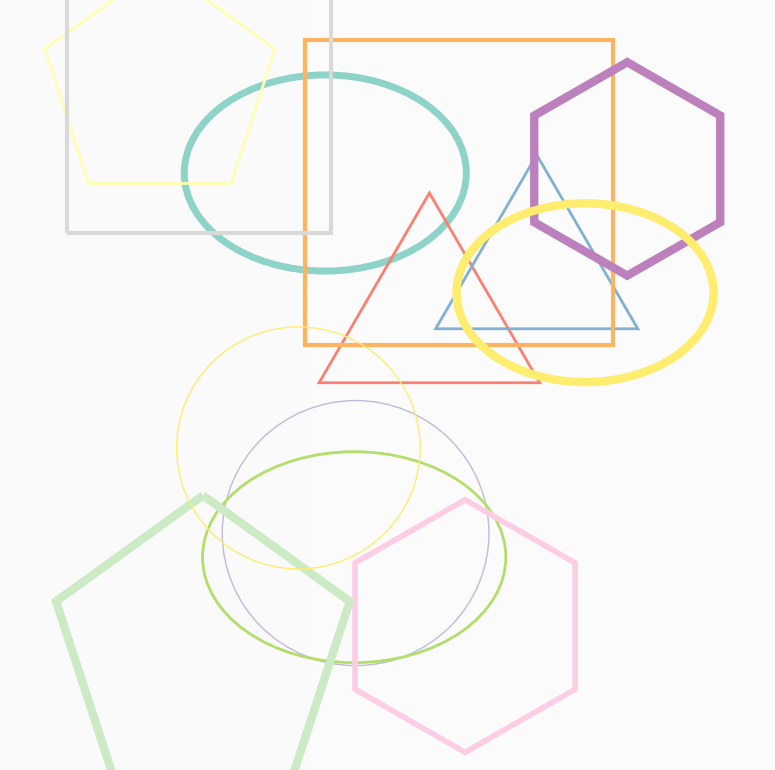[{"shape": "oval", "thickness": 2.5, "radius": 0.91, "center": [0.42, 0.775]}, {"shape": "pentagon", "thickness": 1, "radius": 0.78, "center": [0.206, 0.888]}, {"shape": "circle", "thickness": 0.5, "radius": 0.86, "center": [0.459, 0.308]}, {"shape": "triangle", "thickness": 1, "radius": 0.82, "center": [0.554, 0.585]}, {"shape": "triangle", "thickness": 1, "radius": 0.75, "center": [0.693, 0.648]}, {"shape": "square", "thickness": 1.5, "radius": 0.99, "center": [0.592, 0.75]}, {"shape": "oval", "thickness": 1, "radius": 0.98, "center": [0.457, 0.276]}, {"shape": "hexagon", "thickness": 2, "radius": 0.82, "center": [0.6, 0.187]}, {"shape": "square", "thickness": 1.5, "radius": 0.85, "center": [0.257, 0.867]}, {"shape": "hexagon", "thickness": 3, "radius": 0.69, "center": [0.809, 0.781]}, {"shape": "pentagon", "thickness": 3, "radius": 1.0, "center": [0.262, 0.157]}, {"shape": "circle", "thickness": 0.5, "radius": 0.79, "center": [0.385, 0.418]}, {"shape": "oval", "thickness": 3, "radius": 0.83, "center": [0.755, 0.62]}]